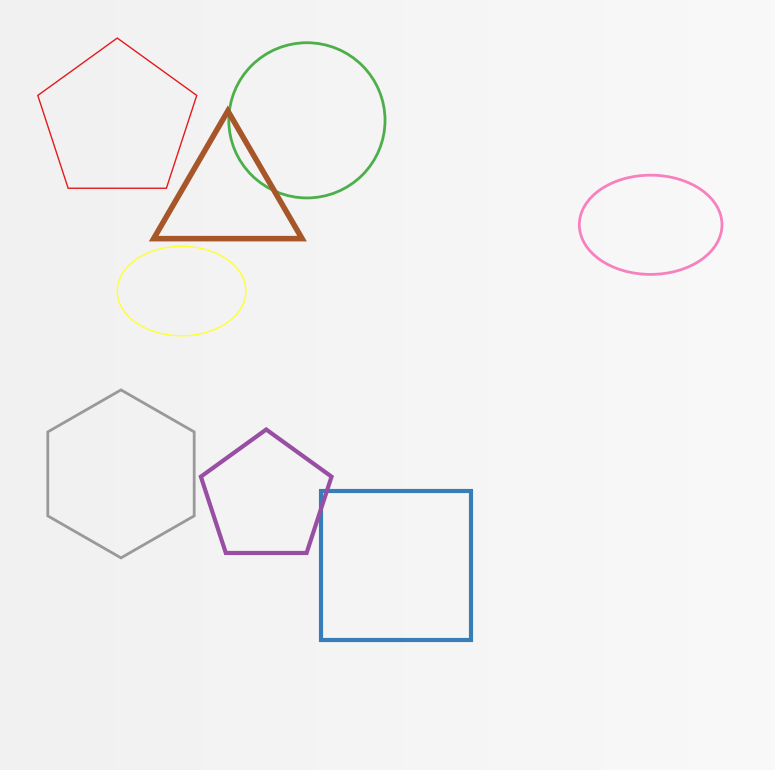[{"shape": "pentagon", "thickness": 0.5, "radius": 0.54, "center": [0.151, 0.843]}, {"shape": "square", "thickness": 1.5, "radius": 0.48, "center": [0.511, 0.265]}, {"shape": "circle", "thickness": 1, "radius": 0.5, "center": [0.396, 0.844]}, {"shape": "pentagon", "thickness": 1.5, "radius": 0.44, "center": [0.343, 0.354]}, {"shape": "oval", "thickness": 0.5, "radius": 0.42, "center": [0.234, 0.622]}, {"shape": "triangle", "thickness": 2, "radius": 0.55, "center": [0.294, 0.745]}, {"shape": "oval", "thickness": 1, "radius": 0.46, "center": [0.84, 0.708]}, {"shape": "hexagon", "thickness": 1, "radius": 0.55, "center": [0.156, 0.385]}]